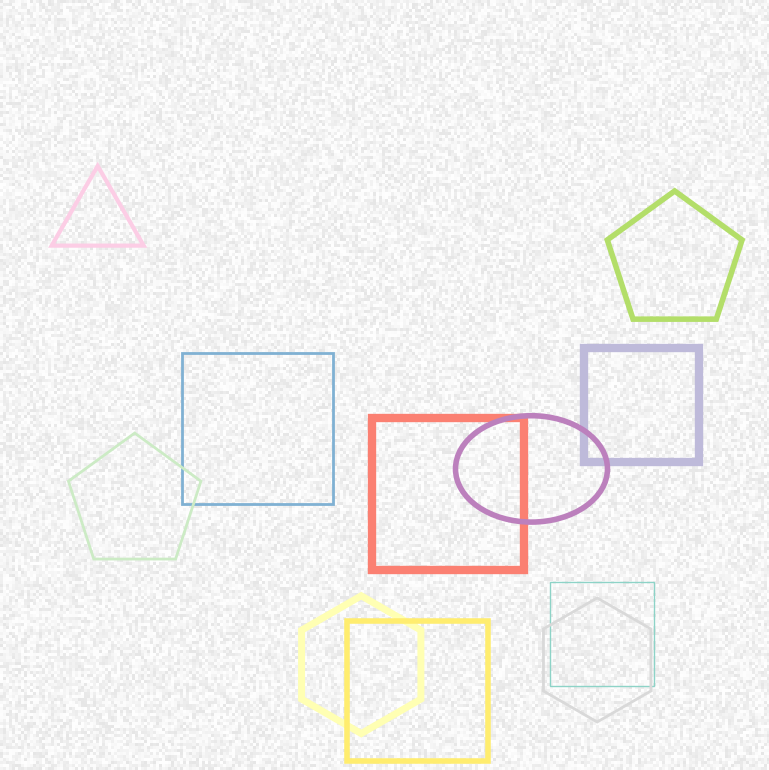[{"shape": "square", "thickness": 0.5, "radius": 0.34, "center": [0.782, 0.177]}, {"shape": "hexagon", "thickness": 2.5, "radius": 0.45, "center": [0.469, 0.137]}, {"shape": "square", "thickness": 3, "radius": 0.37, "center": [0.833, 0.474]}, {"shape": "square", "thickness": 3, "radius": 0.49, "center": [0.582, 0.359]}, {"shape": "square", "thickness": 1, "radius": 0.49, "center": [0.334, 0.443]}, {"shape": "pentagon", "thickness": 2, "radius": 0.46, "center": [0.876, 0.66]}, {"shape": "triangle", "thickness": 1.5, "radius": 0.35, "center": [0.127, 0.715]}, {"shape": "hexagon", "thickness": 1, "radius": 0.4, "center": [0.776, 0.143]}, {"shape": "oval", "thickness": 2, "radius": 0.49, "center": [0.69, 0.391]}, {"shape": "pentagon", "thickness": 1, "radius": 0.45, "center": [0.175, 0.347]}, {"shape": "square", "thickness": 2, "radius": 0.45, "center": [0.542, 0.102]}]